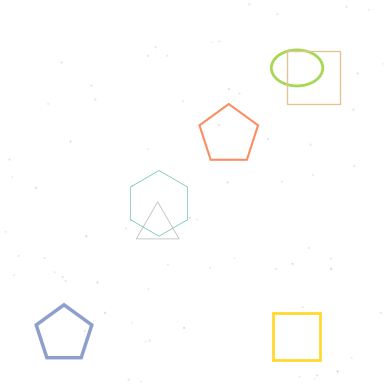[{"shape": "hexagon", "thickness": 0.5, "radius": 0.43, "center": [0.413, 0.472]}, {"shape": "pentagon", "thickness": 1.5, "radius": 0.4, "center": [0.594, 0.65]}, {"shape": "pentagon", "thickness": 2.5, "radius": 0.38, "center": [0.166, 0.132]}, {"shape": "oval", "thickness": 2, "radius": 0.33, "center": [0.772, 0.824]}, {"shape": "square", "thickness": 2, "radius": 0.31, "center": [0.77, 0.126]}, {"shape": "square", "thickness": 1, "radius": 0.35, "center": [0.814, 0.799]}, {"shape": "triangle", "thickness": 0.5, "radius": 0.32, "center": [0.41, 0.412]}]